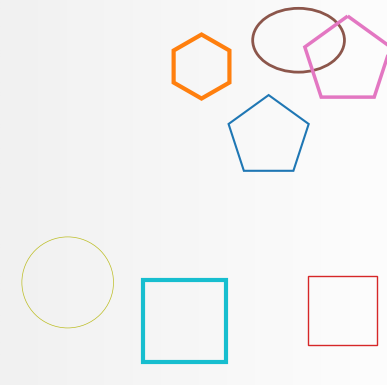[{"shape": "pentagon", "thickness": 1.5, "radius": 0.54, "center": [0.693, 0.644]}, {"shape": "hexagon", "thickness": 3, "radius": 0.42, "center": [0.52, 0.827]}, {"shape": "square", "thickness": 1, "radius": 0.44, "center": [0.884, 0.194]}, {"shape": "oval", "thickness": 2, "radius": 0.59, "center": [0.77, 0.895]}, {"shape": "pentagon", "thickness": 2.5, "radius": 0.58, "center": [0.897, 0.842]}, {"shape": "circle", "thickness": 0.5, "radius": 0.59, "center": [0.175, 0.266]}, {"shape": "square", "thickness": 3, "radius": 0.54, "center": [0.476, 0.166]}]